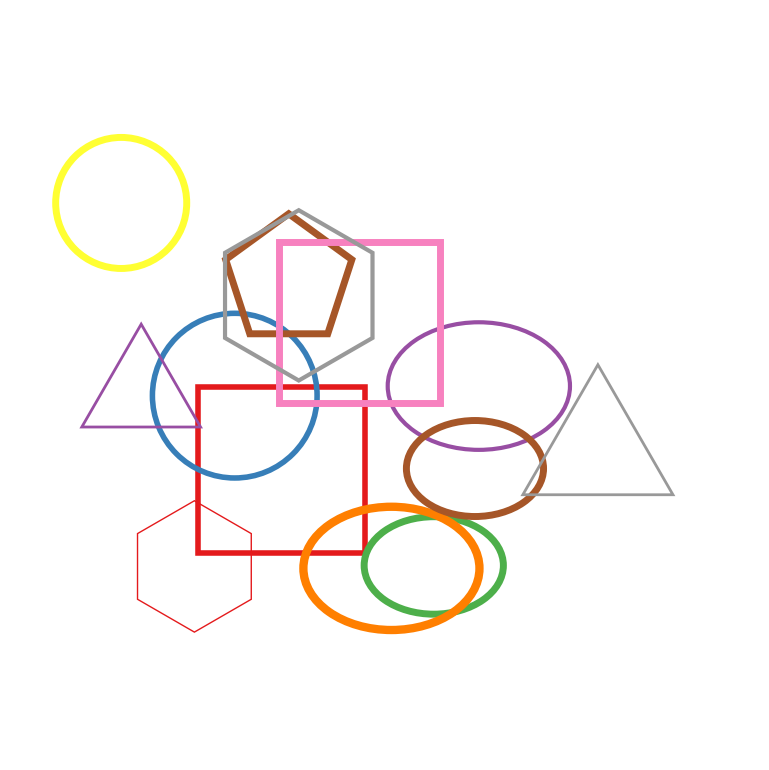[{"shape": "hexagon", "thickness": 0.5, "radius": 0.43, "center": [0.252, 0.264]}, {"shape": "square", "thickness": 2, "radius": 0.54, "center": [0.366, 0.389]}, {"shape": "circle", "thickness": 2, "radius": 0.53, "center": [0.305, 0.486]}, {"shape": "oval", "thickness": 2.5, "radius": 0.45, "center": [0.563, 0.266]}, {"shape": "oval", "thickness": 1.5, "radius": 0.59, "center": [0.622, 0.499]}, {"shape": "triangle", "thickness": 1, "radius": 0.45, "center": [0.183, 0.49]}, {"shape": "oval", "thickness": 3, "radius": 0.57, "center": [0.508, 0.262]}, {"shape": "circle", "thickness": 2.5, "radius": 0.43, "center": [0.157, 0.736]}, {"shape": "oval", "thickness": 2.5, "radius": 0.45, "center": [0.617, 0.392]}, {"shape": "pentagon", "thickness": 2.5, "radius": 0.43, "center": [0.375, 0.636]}, {"shape": "square", "thickness": 2.5, "radius": 0.52, "center": [0.467, 0.581]}, {"shape": "hexagon", "thickness": 1.5, "radius": 0.55, "center": [0.388, 0.616]}, {"shape": "triangle", "thickness": 1, "radius": 0.56, "center": [0.776, 0.414]}]